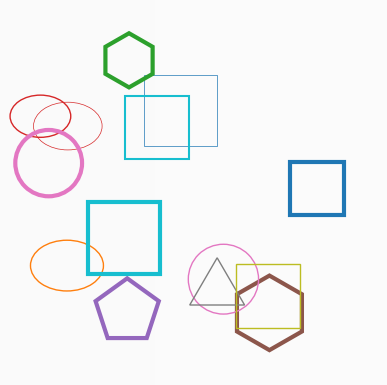[{"shape": "square", "thickness": 0.5, "radius": 0.47, "center": [0.466, 0.713]}, {"shape": "square", "thickness": 3, "radius": 0.35, "center": [0.819, 0.511]}, {"shape": "oval", "thickness": 1, "radius": 0.47, "center": [0.173, 0.31]}, {"shape": "hexagon", "thickness": 3, "radius": 0.35, "center": [0.333, 0.843]}, {"shape": "oval", "thickness": 0.5, "radius": 0.44, "center": [0.175, 0.673]}, {"shape": "oval", "thickness": 1, "radius": 0.39, "center": [0.104, 0.698]}, {"shape": "pentagon", "thickness": 3, "radius": 0.43, "center": [0.328, 0.191]}, {"shape": "hexagon", "thickness": 3, "radius": 0.48, "center": [0.695, 0.187]}, {"shape": "circle", "thickness": 1, "radius": 0.45, "center": [0.577, 0.275]}, {"shape": "circle", "thickness": 3, "radius": 0.43, "center": [0.126, 0.576]}, {"shape": "triangle", "thickness": 1, "radius": 0.41, "center": [0.56, 0.249]}, {"shape": "square", "thickness": 1, "radius": 0.42, "center": [0.692, 0.231]}, {"shape": "square", "thickness": 3, "radius": 0.47, "center": [0.32, 0.383]}, {"shape": "square", "thickness": 1.5, "radius": 0.41, "center": [0.405, 0.67]}]